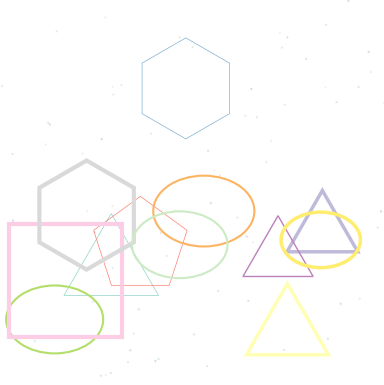[{"shape": "triangle", "thickness": 0.5, "radius": 0.71, "center": [0.289, 0.303]}, {"shape": "triangle", "thickness": 2.5, "radius": 0.61, "center": [0.747, 0.14]}, {"shape": "triangle", "thickness": 2.5, "radius": 0.53, "center": [0.837, 0.399]}, {"shape": "pentagon", "thickness": 0.5, "radius": 0.64, "center": [0.365, 0.362]}, {"shape": "hexagon", "thickness": 0.5, "radius": 0.66, "center": [0.483, 0.77]}, {"shape": "oval", "thickness": 1.5, "radius": 0.66, "center": [0.529, 0.452]}, {"shape": "oval", "thickness": 1.5, "radius": 0.63, "center": [0.142, 0.17]}, {"shape": "square", "thickness": 3, "radius": 0.74, "center": [0.17, 0.272]}, {"shape": "hexagon", "thickness": 3, "radius": 0.71, "center": [0.225, 0.441]}, {"shape": "triangle", "thickness": 1, "radius": 0.53, "center": [0.722, 0.334]}, {"shape": "oval", "thickness": 1.5, "radius": 0.62, "center": [0.467, 0.364]}, {"shape": "oval", "thickness": 2.5, "radius": 0.52, "center": [0.833, 0.377]}]